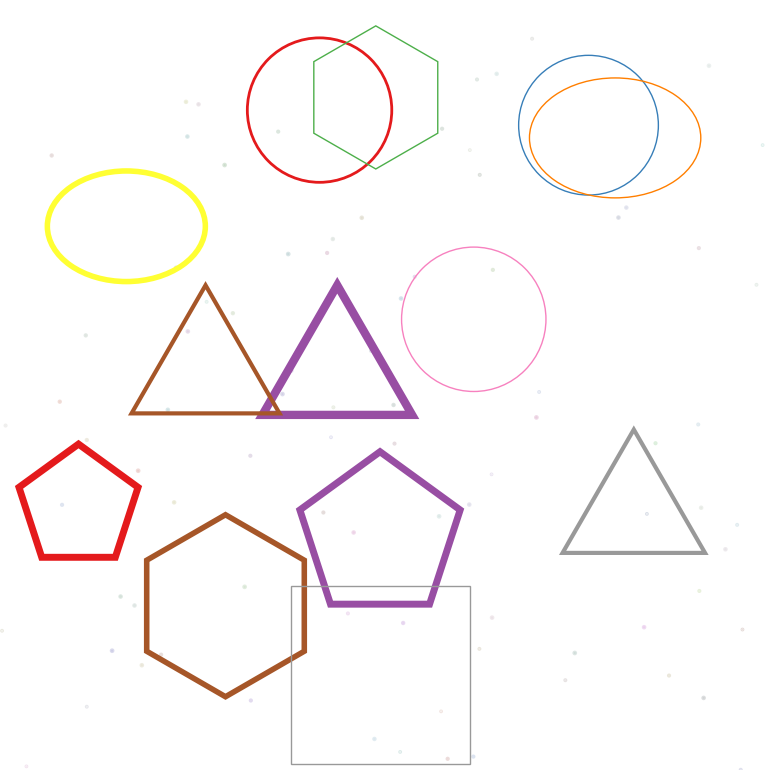[{"shape": "pentagon", "thickness": 2.5, "radius": 0.41, "center": [0.102, 0.342]}, {"shape": "circle", "thickness": 1, "radius": 0.47, "center": [0.415, 0.857]}, {"shape": "circle", "thickness": 0.5, "radius": 0.45, "center": [0.764, 0.837]}, {"shape": "hexagon", "thickness": 0.5, "radius": 0.46, "center": [0.488, 0.873]}, {"shape": "triangle", "thickness": 3, "radius": 0.56, "center": [0.438, 0.517]}, {"shape": "pentagon", "thickness": 2.5, "radius": 0.55, "center": [0.494, 0.304]}, {"shape": "oval", "thickness": 0.5, "radius": 0.56, "center": [0.799, 0.821]}, {"shape": "oval", "thickness": 2, "radius": 0.51, "center": [0.164, 0.706]}, {"shape": "hexagon", "thickness": 2, "radius": 0.59, "center": [0.293, 0.213]}, {"shape": "triangle", "thickness": 1.5, "radius": 0.55, "center": [0.267, 0.519]}, {"shape": "circle", "thickness": 0.5, "radius": 0.47, "center": [0.615, 0.585]}, {"shape": "square", "thickness": 0.5, "radius": 0.58, "center": [0.494, 0.123]}, {"shape": "triangle", "thickness": 1.5, "radius": 0.53, "center": [0.823, 0.335]}]